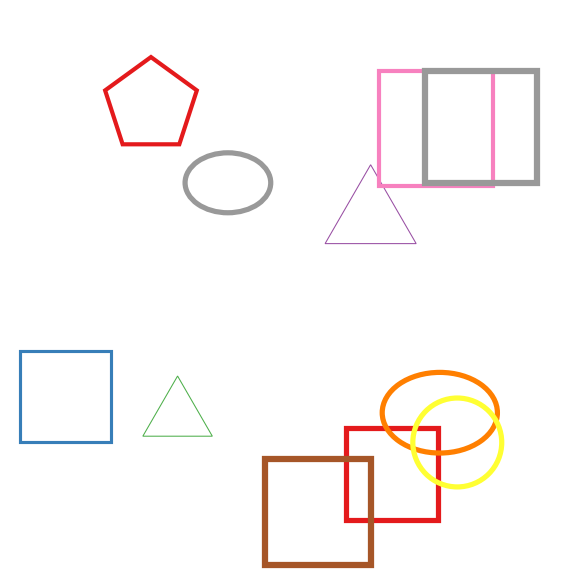[{"shape": "square", "thickness": 2.5, "radius": 0.4, "center": [0.679, 0.178]}, {"shape": "pentagon", "thickness": 2, "radius": 0.42, "center": [0.261, 0.817]}, {"shape": "square", "thickness": 1.5, "radius": 0.39, "center": [0.114, 0.312]}, {"shape": "triangle", "thickness": 0.5, "radius": 0.35, "center": [0.307, 0.279]}, {"shape": "triangle", "thickness": 0.5, "radius": 0.46, "center": [0.642, 0.623]}, {"shape": "oval", "thickness": 2.5, "radius": 0.5, "center": [0.762, 0.284]}, {"shape": "circle", "thickness": 2.5, "radius": 0.38, "center": [0.792, 0.233]}, {"shape": "square", "thickness": 3, "radius": 0.46, "center": [0.551, 0.112]}, {"shape": "square", "thickness": 2, "radius": 0.5, "center": [0.755, 0.777]}, {"shape": "square", "thickness": 3, "radius": 0.48, "center": [0.833, 0.778]}, {"shape": "oval", "thickness": 2.5, "radius": 0.37, "center": [0.395, 0.683]}]